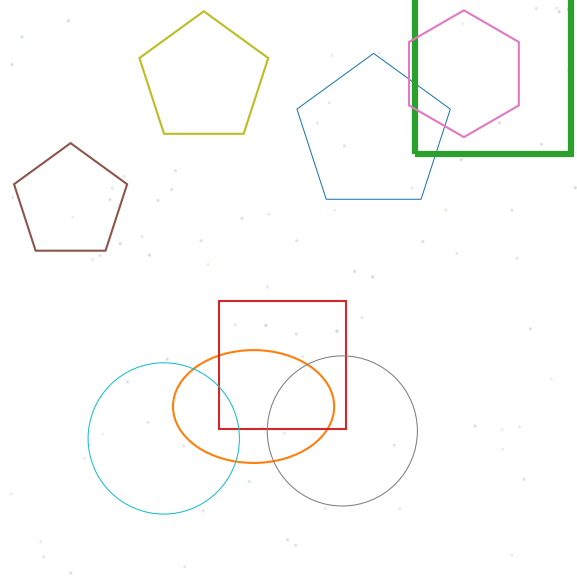[{"shape": "pentagon", "thickness": 0.5, "radius": 0.7, "center": [0.647, 0.767]}, {"shape": "oval", "thickness": 1, "radius": 0.7, "center": [0.439, 0.295]}, {"shape": "square", "thickness": 3, "radius": 0.67, "center": [0.853, 0.868]}, {"shape": "square", "thickness": 1, "radius": 0.55, "center": [0.489, 0.367]}, {"shape": "pentagon", "thickness": 1, "radius": 0.51, "center": [0.122, 0.648]}, {"shape": "hexagon", "thickness": 1, "radius": 0.55, "center": [0.803, 0.871]}, {"shape": "circle", "thickness": 0.5, "radius": 0.65, "center": [0.593, 0.253]}, {"shape": "pentagon", "thickness": 1, "radius": 0.59, "center": [0.353, 0.862]}, {"shape": "circle", "thickness": 0.5, "radius": 0.66, "center": [0.284, 0.24]}]